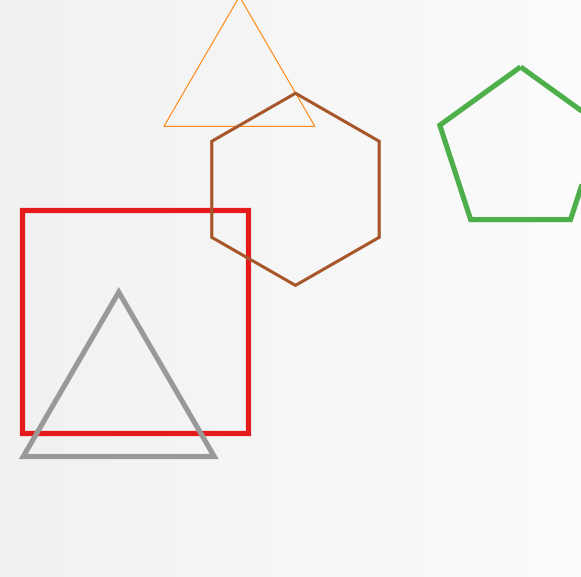[{"shape": "square", "thickness": 2.5, "radius": 0.97, "center": [0.232, 0.442]}, {"shape": "pentagon", "thickness": 2.5, "radius": 0.73, "center": [0.896, 0.737]}, {"shape": "triangle", "thickness": 0.5, "radius": 0.75, "center": [0.412, 0.855]}, {"shape": "hexagon", "thickness": 1.5, "radius": 0.83, "center": [0.508, 0.671]}, {"shape": "triangle", "thickness": 2.5, "radius": 0.95, "center": [0.204, 0.303]}]